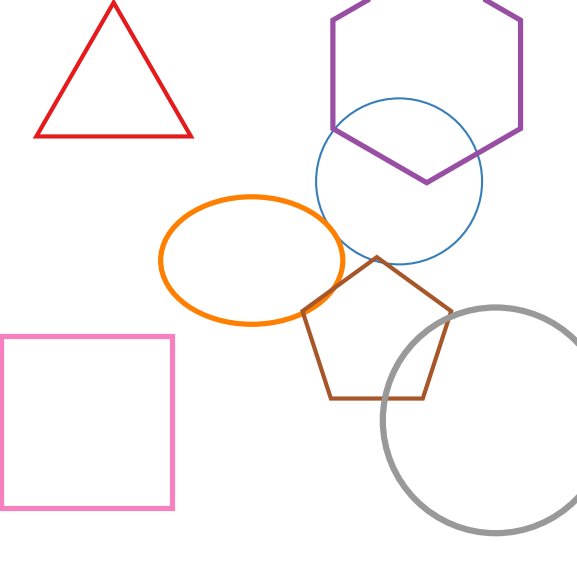[{"shape": "triangle", "thickness": 2, "radius": 0.77, "center": [0.197, 0.84]}, {"shape": "circle", "thickness": 1, "radius": 0.72, "center": [0.691, 0.685]}, {"shape": "hexagon", "thickness": 2.5, "radius": 0.94, "center": [0.739, 0.87]}, {"shape": "oval", "thickness": 2.5, "radius": 0.79, "center": [0.436, 0.548]}, {"shape": "pentagon", "thickness": 2, "radius": 0.68, "center": [0.653, 0.419]}, {"shape": "square", "thickness": 2.5, "radius": 0.74, "center": [0.15, 0.269]}, {"shape": "circle", "thickness": 3, "radius": 0.98, "center": [0.858, 0.271]}]